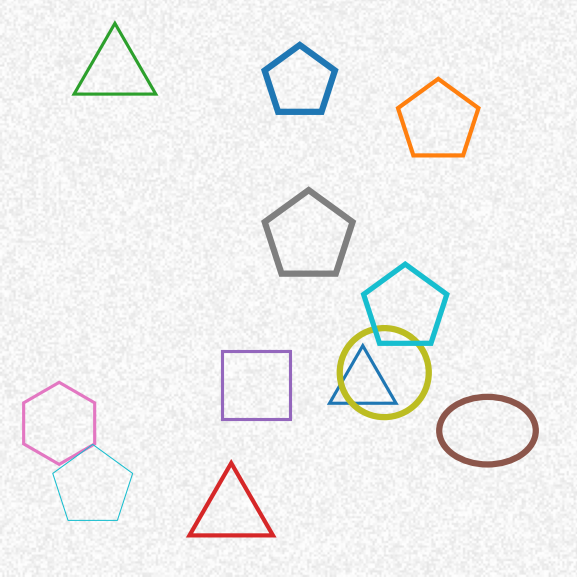[{"shape": "pentagon", "thickness": 3, "radius": 0.32, "center": [0.519, 0.857]}, {"shape": "triangle", "thickness": 1.5, "radius": 0.33, "center": [0.628, 0.334]}, {"shape": "pentagon", "thickness": 2, "radius": 0.37, "center": [0.759, 0.789]}, {"shape": "triangle", "thickness": 1.5, "radius": 0.41, "center": [0.199, 0.877]}, {"shape": "triangle", "thickness": 2, "radius": 0.42, "center": [0.4, 0.114]}, {"shape": "square", "thickness": 1.5, "radius": 0.3, "center": [0.443, 0.332]}, {"shape": "oval", "thickness": 3, "radius": 0.42, "center": [0.844, 0.253]}, {"shape": "hexagon", "thickness": 1.5, "radius": 0.36, "center": [0.102, 0.266]}, {"shape": "pentagon", "thickness": 3, "radius": 0.4, "center": [0.534, 0.59]}, {"shape": "circle", "thickness": 3, "radius": 0.39, "center": [0.665, 0.354]}, {"shape": "pentagon", "thickness": 0.5, "radius": 0.36, "center": [0.161, 0.157]}, {"shape": "pentagon", "thickness": 2.5, "radius": 0.38, "center": [0.702, 0.466]}]